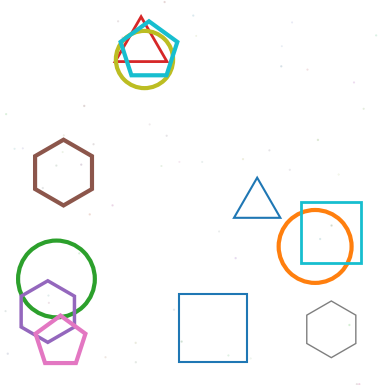[{"shape": "triangle", "thickness": 1.5, "radius": 0.35, "center": [0.668, 0.469]}, {"shape": "square", "thickness": 1.5, "radius": 0.44, "center": [0.554, 0.147]}, {"shape": "circle", "thickness": 3, "radius": 0.47, "center": [0.818, 0.36]}, {"shape": "circle", "thickness": 3, "radius": 0.5, "center": [0.147, 0.275]}, {"shape": "triangle", "thickness": 2, "radius": 0.39, "center": [0.366, 0.879]}, {"shape": "hexagon", "thickness": 2.5, "radius": 0.4, "center": [0.124, 0.191]}, {"shape": "hexagon", "thickness": 3, "radius": 0.43, "center": [0.165, 0.552]}, {"shape": "pentagon", "thickness": 3, "radius": 0.34, "center": [0.157, 0.112]}, {"shape": "hexagon", "thickness": 1, "radius": 0.37, "center": [0.861, 0.145]}, {"shape": "circle", "thickness": 3, "radius": 0.37, "center": [0.375, 0.845]}, {"shape": "square", "thickness": 2, "radius": 0.39, "center": [0.859, 0.397]}, {"shape": "pentagon", "thickness": 3, "radius": 0.39, "center": [0.387, 0.867]}]